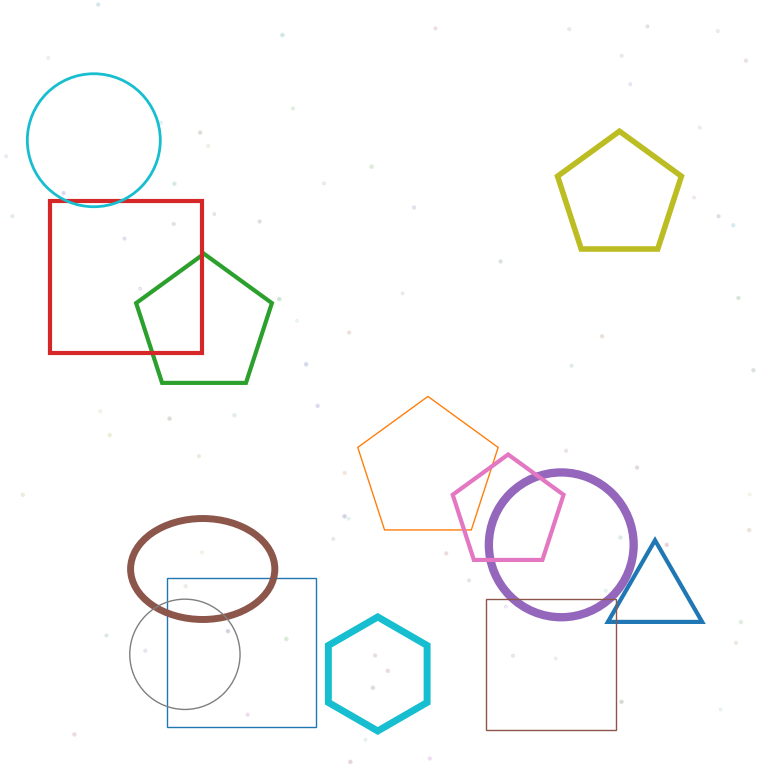[{"shape": "triangle", "thickness": 1.5, "radius": 0.35, "center": [0.851, 0.228]}, {"shape": "square", "thickness": 0.5, "radius": 0.48, "center": [0.313, 0.153]}, {"shape": "pentagon", "thickness": 0.5, "radius": 0.48, "center": [0.556, 0.389]}, {"shape": "pentagon", "thickness": 1.5, "radius": 0.46, "center": [0.265, 0.578]}, {"shape": "square", "thickness": 1.5, "radius": 0.49, "center": [0.164, 0.64]}, {"shape": "circle", "thickness": 3, "radius": 0.47, "center": [0.729, 0.292]}, {"shape": "oval", "thickness": 2.5, "radius": 0.47, "center": [0.263, 0.261]}, {"shape": "square", "thickness": 0.5, "radius": 0.42, "center": [0.715, 0.137]}, {"shape": "pentagon", "thickness": 1.5, "radius": 0.38, "center": [0.66, 0.334]}, {"shape": "circle", "thickness": 0.5, "radius": 0.36, "center": [0.24, 0.15]}, {"shape": "pentagon", "thickness": 2, "radius": 0.42, "center": [0.805, 0.745]}, {"shape": "hexagon", "thickness": 2.5, "radius": 0.37, "center": [0.491, 0.125]}, {"shape": "circle", "thickness": 1, "radius": 0.43, "center": [0.122, 0.818]}]